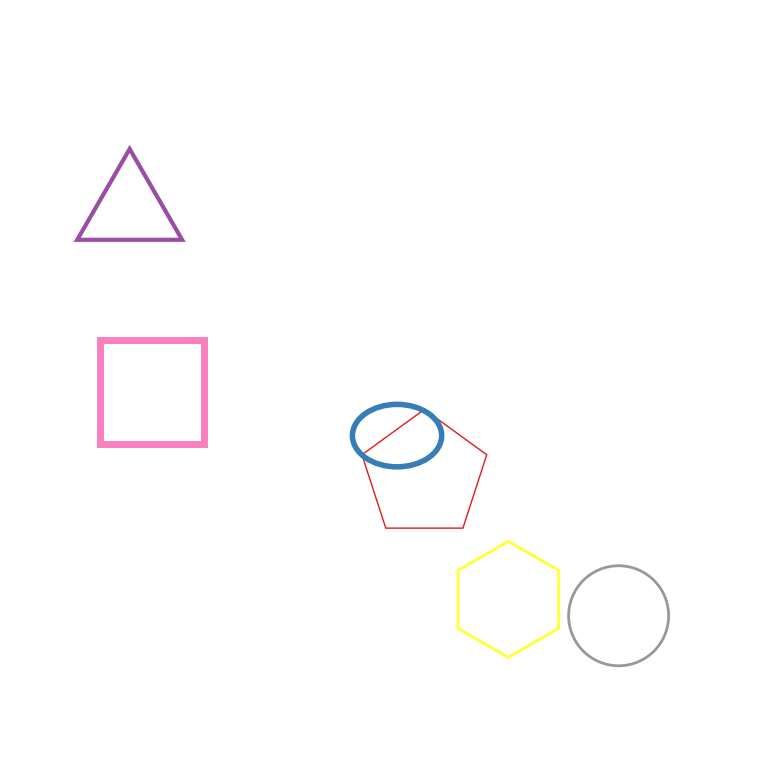[{"shape": "pentagon", "thickness": 0.5, "radius": 0.43, "center": [0.551, 0.383]}, {"shape": "oval", "thickness": 2, "radius": 0.29, "center": [0.516, 0.434]}, {"shape": "triangle", "thickness": 1.5, "radius": 0.39, "center": [0.168, 0.728]}, {"shape": "hexagon", "thickness": 1, "radius": 0.38, "center": [0.66, 0.222]}, {"shape": "square", "thickness": 2.5, "radius": 0.34, "center": [0.198, 0.491]}, {"shape": "circle", "thickness": 1, "radius": 0.32, "center": [0.803, 0.2]}]